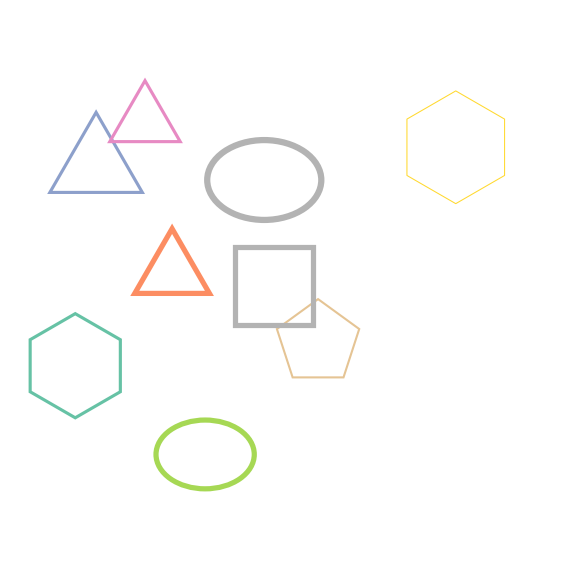[{"shape": "hexagon", "thickness": 1.5, "radius": 0.45, "center": [0.13, 0.366]}, {"shape": "triangle", "thickness": 2.5, "radius": 0.37, "center": [0.298, 0.528]}, {"shape": "triangle", "thickness": 1.5, "radius": 0.46, "center": [0.166, 0.712]}, {"shape": "triangle", "thickness": 1.5, "radius": 0.35, "center": [0.251, 0.789]}, {"shape": "oval", "thickness": 2.5, "radius": 0.43, "center": [0.355, 0.212]}, {"shape": "hexagon", "thickness": 0.5, "radius": 0.49, "center": [0.789, 0.744]}, {"shape": "pentagon", "thickness": 1, "radius": 0.37, "center": [0.551, 0.406]}, {"shape": "square", "thickness": 2.5, "radius": 0.34, "center": [0.474, 0.504]}, {"shape": "oval", "thickness": 3, "radius": 0.49, "center": [0.458, 0.687]}]